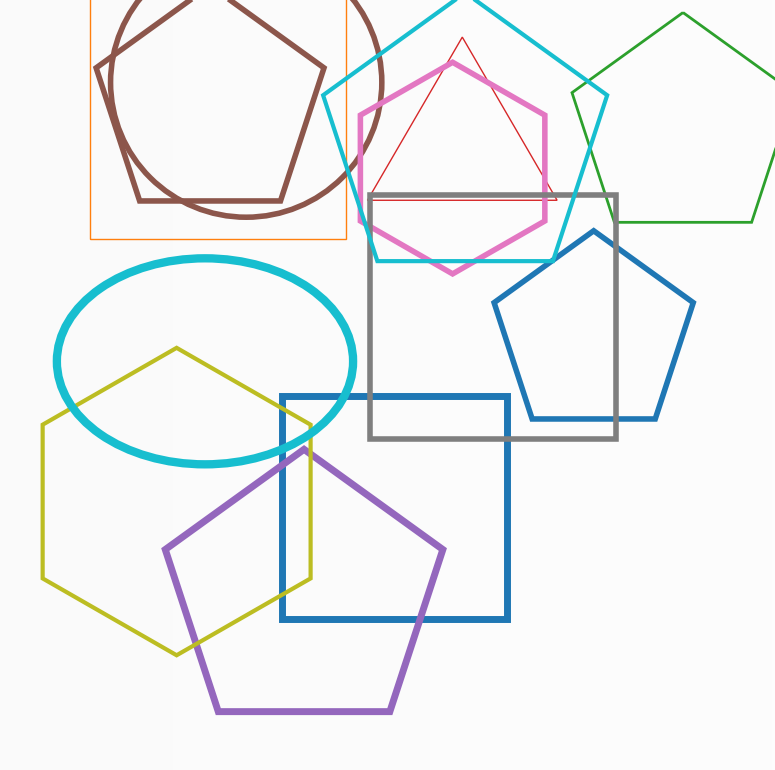[{"shape": "square", "thickness": 2.5, "radius": 0.72, "center": [0.509, 0.341]}, {"shape": "pentagon", "thickness": 2, "radius": 0.68, "center": [0.766, 0.565]}, {"shape": "square", "thickness": 0.5, "radius": 0.82, "center": [0.281, 0.855]}, {"shape": "pentagon", "thickness": 1, "radius": 0.75, "center": [0.881, 0.833]}, {"shape": "triangle", "thickness": 0.5, "radius": 0.71, "center": [0.596, 0.811]}, {"shape": "pentagon", "thickness": 2.5, "radius": 0.94, "center": [0.392, 0.228]}, {"shape": "circle", "thickness": 2, "radius": 0.88, "center": [0.318, 0.893]}, {"shape": "pentagon", "thickness": 2, "radius": 0.77, "center": [0.271, 0.864]}, {"shape": "hexagon", "thickness": 2, "radius": 0.69, "center": [0.584, 0.782]}, {"shape": "square", "thickness": 2, "radius": 0.79, "center": [0.636, 0.589]}, {"shape": "hexagon", "thickness": 1.5, "radius": 1.0, "center": [0.228, 0.349]}, {"shape": "oval", "thickness": 3, "radius": 0.96, "center": [0.264, 0.531]}, {"shape": "pentagon", "thickness": 1.5, "radius": 0.96, "center": [0.6, 0.817]}]